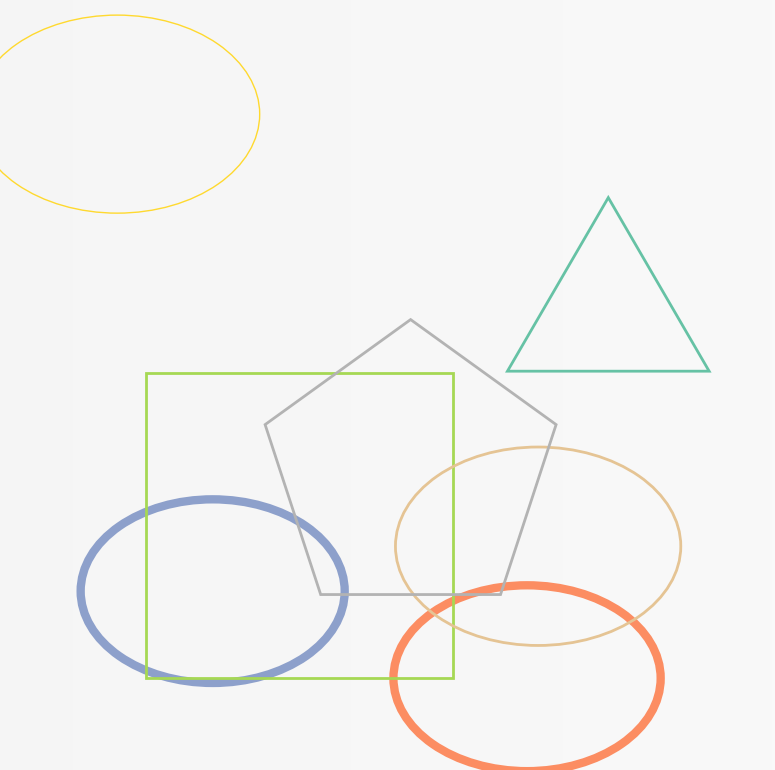[{"shape": "triangle", "thickness": 1, "radius": 0.75, "center": [0.785, 0.593]}, {"shape": "oval", "thickness": 3, "radius": 0.86, "center": [0.68, 0.119]}, {"shape": "oval", "thickness": 3, "radius": 0.85, "center": [0.274, 0.232]}, {"shape": "square", "thickness": 1, "radius": 0.99, "center": [0.386, 0.318]}, {"shape": "oval", "thickness": 0.5, "radius": 0.92, "center": [0.151, 0.852]}, {"shape": "oval", "thickness": 1, "radius": 0.92, "center": [0.694, 0.291]}, {"shape": "pentagon", "thickness": 1, "radius": 0.99, "center": [0.53, 0.388]}]